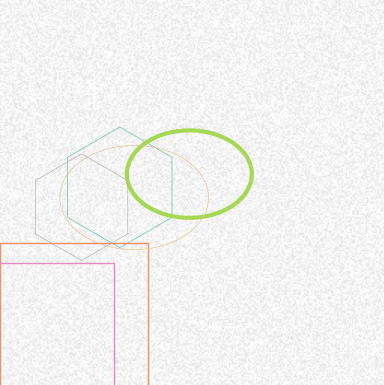[{"shape": "hexagon", "thickness": 0.5, "radius": 0.78, "center": [0.311, 0.513]}, {"shape": "square", "thickness": 1, "radius": 0.96, "center": [0.192, 0.178]}, {"shape": "square", "thickness": 1, "radius": 0.81, "center": [0.134, 0.155]}, {"shape": "oval", "thickness": 3, "radius": 0.81, "center": [0.492, 0.548]}, {"shape": "oval", "thickness": 0.5, "radius": 0.97, "center": [0.349, 0.487]}, {"shape": "hexagon", "thickness": 0.5, "radius": 0.69, "center": [0.212, 0.462]}]